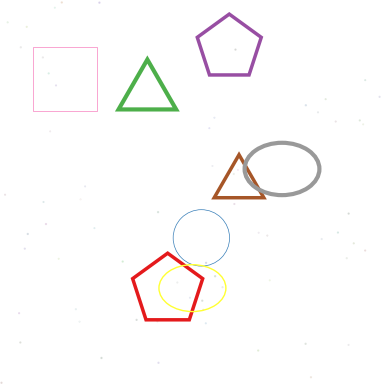[{"shape": "pentagon", "thickness": 2.5, "radius": 0.48, "center": [0.435, 0.247]}, {"shape": "circle", "thickness": 0.5, "radius": 0.37, "center": [0.523, 0.382]}, {"shape": "triangle", "thickness": 3, "radius": 0.43, "center": [0.383, 0.759]}, {"shape": "pentagon", "thickness": 2.5, "radius": 0.44, "center": [0.595, 0.876]}, {"shape": "oval", "thickness": 1, "radius": 0.43, "center": [0.5, 0.252]}, {"shape": "triangle", "thickness": 2.5, "radius": 0.37, "center": [0.621, 0.524]}, {"shape": "square", "thickness": 0.5, "radius": 0.41, "center": [0.169, 0.795]}, {"shape": "oval", "thickness": 3, "radius": 0.49, "center": [0.733, 0.561]}]